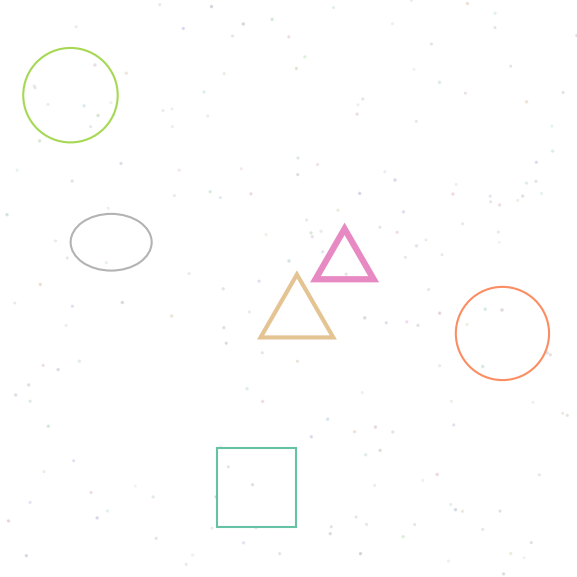[{"shape": "square", "thickness": 1, "radius": 0.34, "center": [0.444, 0.155]}, {"shape": "circle", "thickness": 1, "radius": 0.4, "center": [0.87, 0.422]}, {"shape": "triangle", "thickness": 3, "radius": 0.29, "center": [0.597, 0.545]}, {"shape": "circle", "thickness": 1, "radius": 0.41, "center": [0.122, 0.834]}, {"shape": "triangle", "thickness": 2, "radius": 0.36, "center": [0.514, 0.451]}, {"shape": "oval", "thickness": 1, "radius": 0.35, "center": [0.192, 0.58]}]